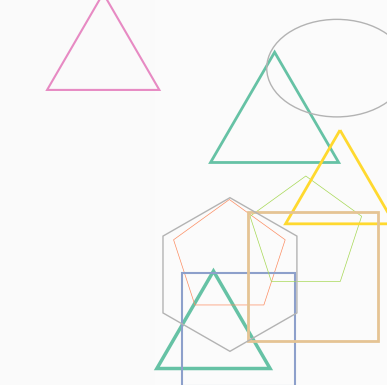[{"shape": "triangle", "thickness": 2, "radius": 0.95, "center": [0.709, 0.673]}, {"shape": "triangle", "thickness": 2.5, "radius": 0.84, "center": [0.551, 0.127]}, {"shape": "pentagon", "thickness": 0.5, "radius": 0.76, "center": [0.592, 0.33]}, {"shape": "square", "thickness": 1.5, "radius": 0.73, "center": [0.615, 0.144]}, {"shape": "triangle", "thickness": 1.5, "radius": 0.84, "center": [0.266, 0.85]}, {"shape": "pentagon", "thickness": 0.5, "radius": 0.76, "center": [0.789, 0.391]}, {"shape": "triangle", "thickness": 2, "radius": 0.81, "center": [0.877, 0.5]}, {"shape": "square", "thickness": 2, "radius": 0.84, "center": [0.807, 0.281]}, {"shape": "hexagon", "thickness": 1, "radius": 1.0, "center": [0.593, 0.287]}, {"shape": "oval", "thickness": 1, "radius": 0.9, "center": [0.869, 0.823]}]